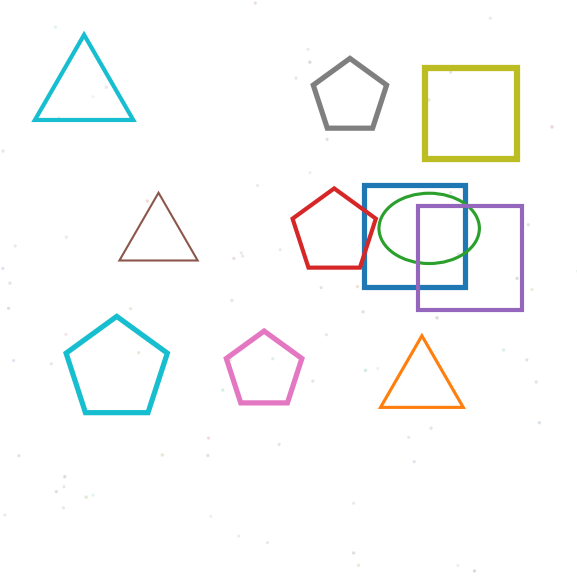[{"shape": "square", "thickness": 2.5, "radius": 0.44, "center": [0.718, 0.59]}, {"shape": "triangle", "thickness": 1.5, "radius": 0.41, "center": [0.731, 0.335]}, {"shape": "oval", "thickness": 1.5, "radius": 0.43, "center": [0.743, 0.604]}, {"shape": "pentagon", "thickness": 2, "radius": 0.38, "center": [0.579, 0.597]}, {"shape": "square", "thickness": 2, "radius": 0.45, "center": [0.813, 0.552]}, {"shape": "triangle", "thickness": 1, "radius": 0.39, "center": [0.275, 0.587]}, {"shape": "pentagon", "thickness": 2.5, "radius": 0.34, "center": [0.457, 0.357]}, {"shape": "pentagon", "thickness": 2.5, "radius": 0.33, "center": [0.606, 0.831]}, {"shape": "square", "thickness": 3, "radius": 0.4, "center": [0.816, 0.803]}, {"shape": "pentagon", "thickness": 2.5, "radius": 0.46, "center": [0.202, 0.359]}, {"shape": "triangle", "thickness": 2, "radius": 0.49, "center": [0.146, 0.841]}]